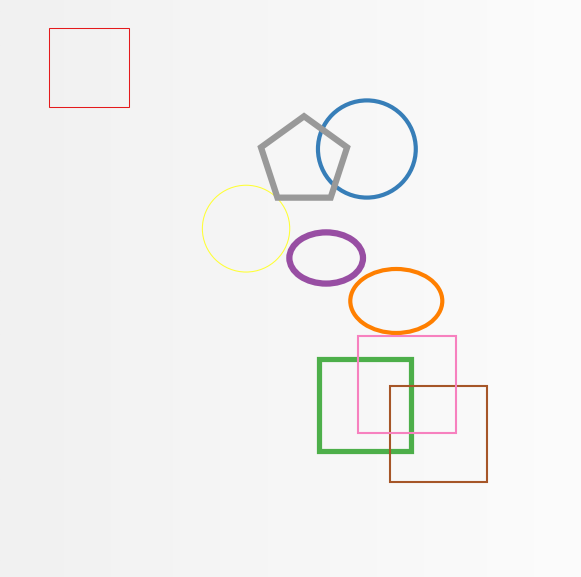[{"shape": "square", "thickness": 0.5, "radius": 0.34, "center": [0.153, 0.883]}, {"shape": "circle", "thickness": 2, "radius": 0.42, "center": [0.631, 0.741]}, {"shape": "square", "thickness": 2.5, "radius": 0.4, "center": [0.628, 0.297]}, {"shape": "oval", "thickness": 3, "radius": 0.32, "center": [0.561, 0.552]}, {"shape": "oval", "thickness": 2, "radius": 0.4, "center": [0.682, 0.478]}, {"shape": "circle", "thickness": 0.5, "radius": 0.38, "center": [0.423, 0.603]}, {"shape": "square", "thickness": 1, "radius": 0.42, "center": [0.754, 0.248]}, {"shape": "square", "thickness": 1, "radius": 0.42, "center": [0.701, 0.333]}, {"shape": "pentagon", "thickness": 3, "radius": 0.39, "center": [0.523, 0.72]}]